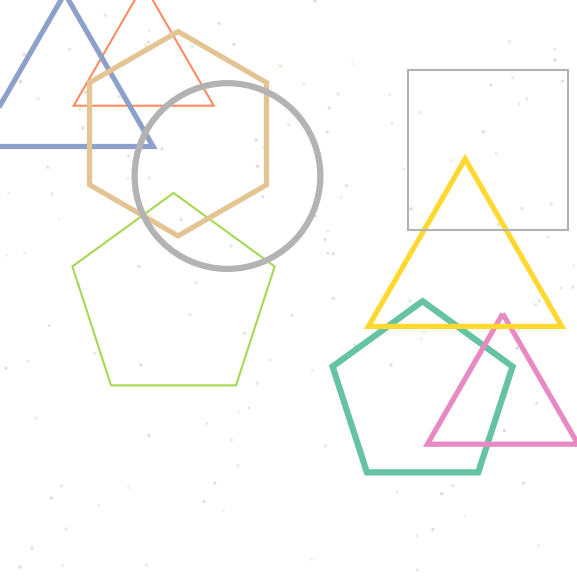[{"shape": "pentagon", "thickness": 3, "radius": 0.82, "center": [0.732, 0.314]}, {"shape": "triangle", "thickness": 1, "radius": 0.7, "center": [0.249, 0.886]}, {"shape": "triangle", "thickness": 2.5, "radius": 0.88, "center": [0.112, 0.834]}, {"shape": "triangle", "thickness": 2.5, "radius": 0.75, "center": [0.871, 0.305]}, {"shape": "pentagon", "thickness": 1, "radius": 0.92, "center": [0.301, 0.481]}, {"shape": "triangle", "thickness": 2.5, "radius": 0.97, "center": [0.805, 0.531]}, {"shape": "hexagon", "thickness": 2.5, "radius": 0.88, "center": [0.308, 0.768]}, {"shape": "square", "thickness": 1, "radius": 0.69, "center": [0.845, 0.74]}, {"shape": "circle", "thickness": 3, "radius": 0.8, "center": [0.394, 0.694]}]